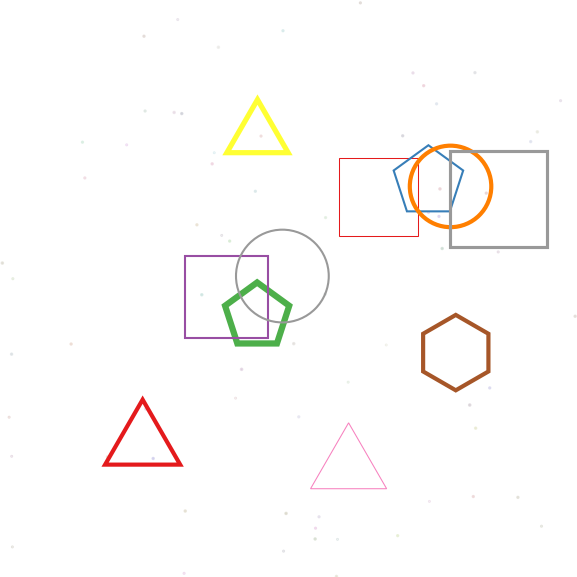[{"shape": "triangle", "thickness": 2, "radius": 0.38, "center": [0.247, 0.232]}, {"shape": "square", "thickness": 0.5, "radius": 0.34, "center": [0.655, 0.658]}, {"shape": "pentagon", "thickness": 1, "radius": 0.32, "center": [0.742, 0.684]}, {"shape": "pentagon", "thickness": 3, "radius": 0.29, "center": [0.445, 0.452]}, {"shape": "square", "thickness": 1, "radius": 0.36, "center": [0.392, 0.485]}, {"shape": "circle", "thickness": 2, "radius": 0.35, "center": [0.78, 0.676]}, {"shape": "triangle", "thickness": 2.5, "radius": 0.31, "center": [0.446, 0.765]}, {"shape": "hexagon", "thickness": 2, "radius": 0.33, "center": [0.789, 0.389]}, {"shape": "triangle", "thickness": 0.5, "radius": 0.38, "center": [0.604, 0.191]}, {"shape": "square", "thickness": 1.5, "radius": 0.42, "center": [0.863, 0.655]}, {"shape": "circle", "thickness": 1, "radius": 0.4, "center": [0.489, 0.521]}]